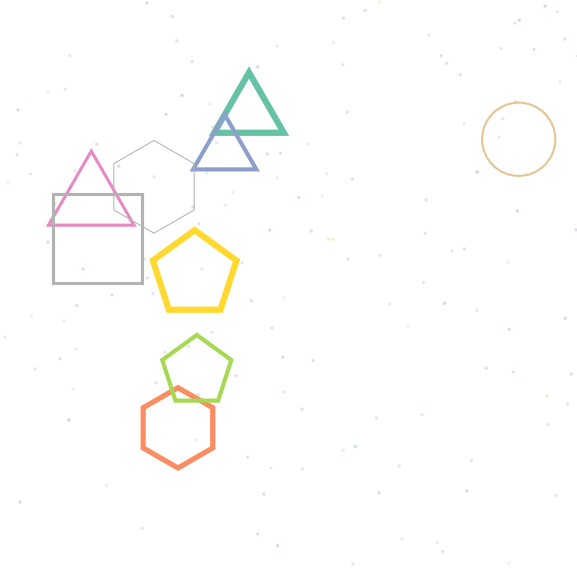[{"shape": "triangle", "thickness": 3, "radius": 0.35, "center": [0.431, 0.804]}, {"shape": "hexagon", "thickness": 2.5, "radius": 0.35, "center": [0.308, 0.258]}, {"shape": "triangle", "thickness": 2, "radius": 0.32, "center": [0.389, 0.737]}, {"shape": "triangle", "thickness": 1.5, "radius": 0.43, "center": [0.158, 0.652]}, {"shape": "pentagon", "thickness": 2, "radius": 0.31, "center": [0.341, 0.356]}, {"shape": "pentagon", "thickness": 3, "radius": 0.38, "center": [0.337, 0.524]}, {"shape": "circle", "thickness": 1, "radius": 0.32, "center": [0.898, 0.758]}, {"shape": "square", "thickness": 1.5, "radius": 0.39, "center": [0.169, 0.586]}, {"shape": "hexagon", "thickness": 0.5, "radius": 0.4, "center": [0.267, 0.676]}]